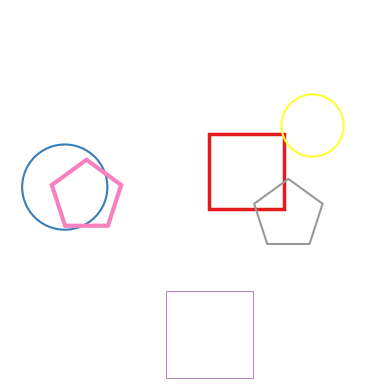[{"shape": "square", "thickness": 2.5, "radius": 0.49, "center": [0.64, 0.555]}, {"shape": "circle", "thickness": 1.5, "radius": 0.55, "center": [0.168, 0.514]}, {"shape": "square", "thickness": 0.5, "radius": 0.57, "center": [0.545, 0.131]}, {"shape": "circle", "thickness": 1.5, "radius": 0.4, "center": [0.812, 0.674]}, {"shape": "pentagon", "thickness": 3, "radius": 0.47, "center": [0.225, 0.49]}, {"shape": "pentagon", "thickness": 1.5, "radius": 0.47, "center": [0.749, 0.442]}]